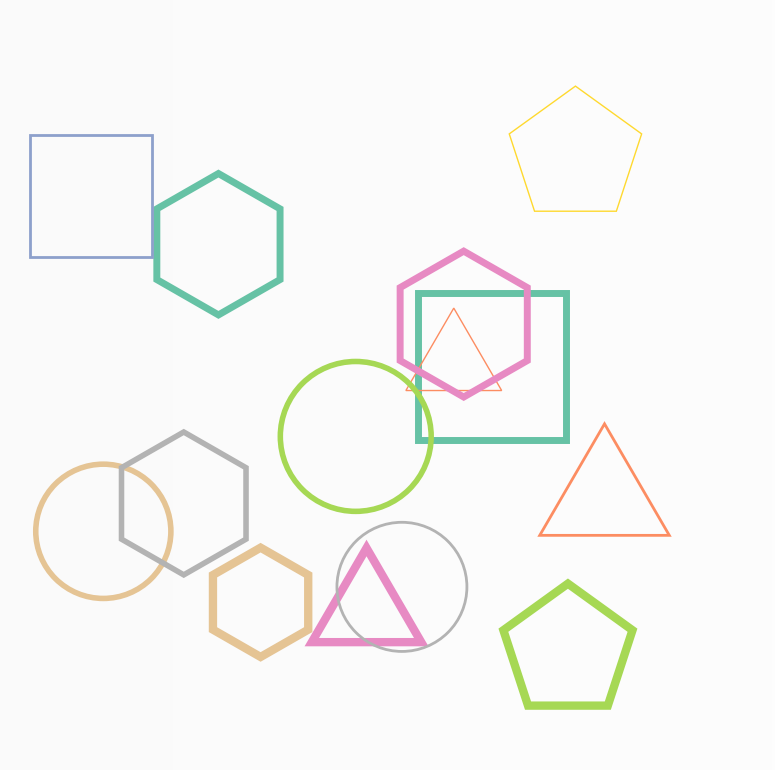[{"shape": "square", "thickness": 2.5, "radius": 0.48, "center": [0.635, 0.524]}, {"shape": "hexagon", "thickness": 2.5, "radius": 0.46, "center": [0.282, 0.683]}, {"shape": "triangle", "thickness": 1, "radius": 0.48, "center": [0.78, 0.353]}, {"shape": "triangle", "thickness": 0.5, "radius": 0.36, "center": [0.586, 0.528]}, {"shape": "square", "thickness": 1, "radius": 0.39, "center": [0.117, 0.746]}, {"shape": "triangle", "thickness": 3, "radius": 0.41, "center": [0.473, 0.207]}, {"shape": "hexagon", "thickness": 2.5, "radius": 0.47, "center": [0.598, 0.579]}, {"shape": "circle", "thickness": 2, "radius": 0.49, "center": [0.459, 0.433]}, {"shape": "pentagon", "thickness": 3, "radius": 0.44, "center": [0.733, 0.154]}, {"shape": "pentagon", "thickness": 0.5, "radius": 0.45, "center": [0.743, 0.798]}, {"shape": "hexagon", "thickness": 3, "radius": 0.35, "center": [0.336, 0.218]}, {"shape": "circle", "thickness": 2, "radius": 0.44, "center": [0.133, 0.31]}, {"shape": "hexagon", "thickness": 2, "radius": 0.46, "center": [0.237, 0.346]}, {"shape": "circle", "thickness": 1, "radius": 0.42, "center": [0.519, 0.238]}]